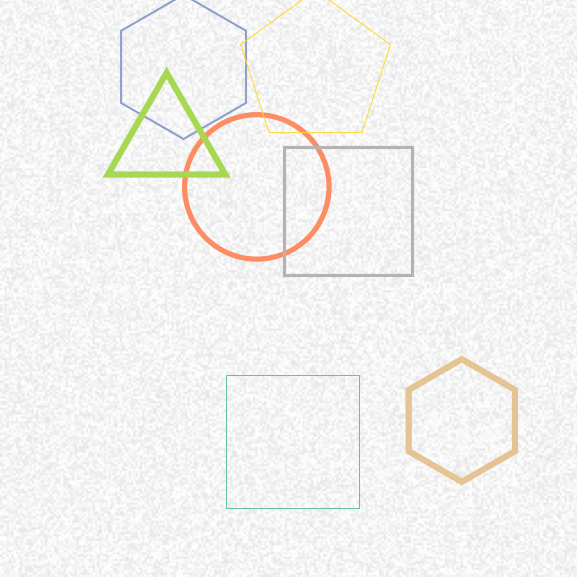[{"shape": "square", "thickness": 0.5, "radius": 0.58, "center": [0.506, 0.234]}, {"shape": "circle", "thickness": 2.5, "radius": 0.63, "center": [0.445, 0.675]}, {"shape": "hexagon", "thickness": 1, "radius": 0.62, "center": [0.318, 0.883]}, {"shape": "triangle", "thickness": 3, "radius": 0.59, "center": [0.289, 0.756]}, {"shape": "pentagon", "thickness": 0.5, "radius": 0.68, "center": [0.546, 0.88]}, {"shape": "hexagon", "thickness": 3, "radius": 0.53, "center": [0.8, 0.271]}, {"shape": "square", "thickness": 1.5, "radius": 0.56, "center": [0.603, 0.634]}]